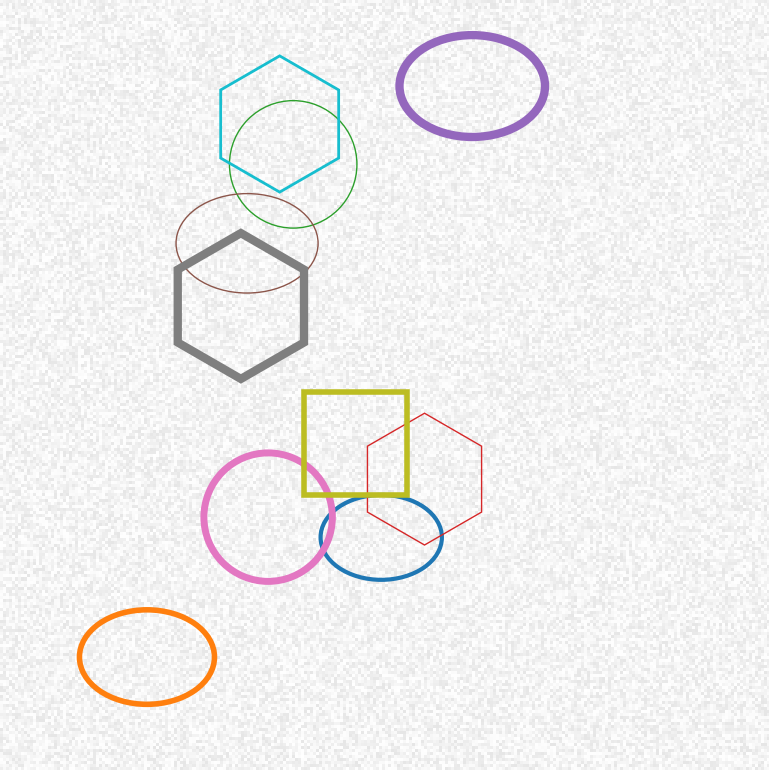[{"shape": "oval", "thickness": 1.5, "radius": 0.39, "center": [0.495, 0.302]}, {"shape": "oval", "thickness": 2, "radius": 0.44, "center": [0.191, 0.147]}, {"shape": "circle", "thickness": 0.5, "radius": 0.41, "center": [0.381, 0.787]}, {"shape": "hexagon", "thickness": 0.5, "radius": 0.43, "center": [0.551, 0.378]}, {"shape": "oval", "thickness": 3, "radius": 0.47, "center": [0.613, 0.888]}, {"shape": "oval", "thickness": 0.5, "radius": 0.46, "center": [0.321, 0.684]}, {"shape": "circle", "thickness": 2.5, "radius": 0.42, "center": [0.348, 0.328]}, {"shape": "hexagon", "thickness": 3, "radius": 0.47, "center": [0.313, 0.603]}, {"shape": "square", "thickness": 2, "radius": 0.34, "center": [0.462, 0.424]}, {"shape": "hexagon", "thickness": 1, "radius": 0.44, "center": [0.363, 0.839]}]